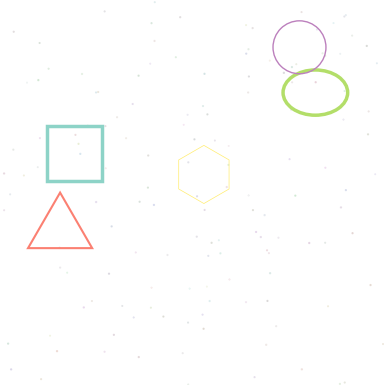[{"shape": "square", "thickness": 2.5, "radius": 0.36, "center": [0.194, 0.601]}, {"shape": "triangle", "thickness": 1.5, "radius": 0.48, "center": [0.156, 0.404]}, {"shape": "oval", "thickness": 2.5, "radius": 0.42, "center": [0.819, 0.76]}, {"shape": "circle", "thickness": 1, "radius": 0.34, "center": [0.778, 0.877]}, {"shape": "hexagon", "thickness": 0.5, "radius": 0.38, "center": [0.53, 0.547]}]